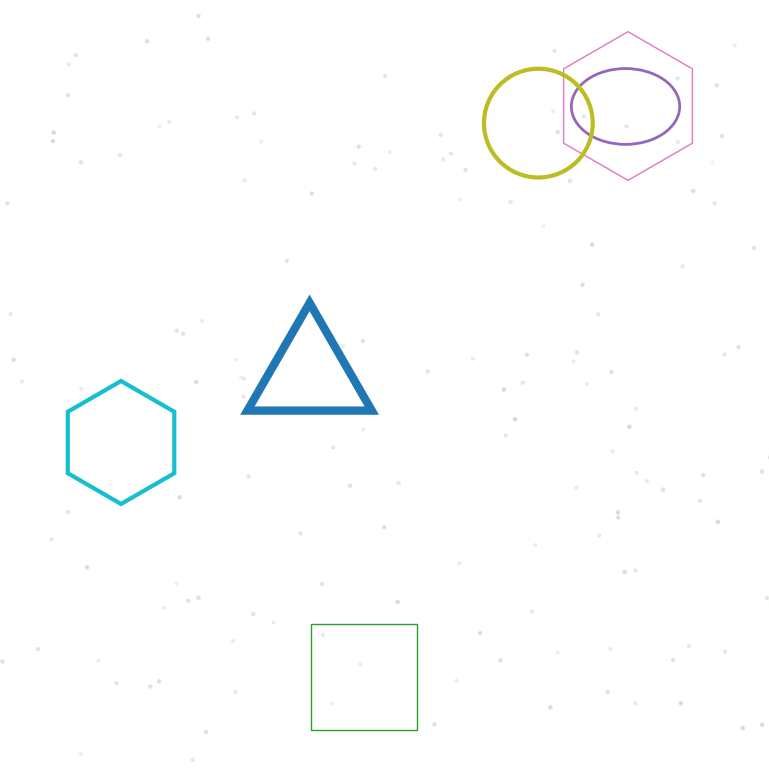[{"shape": "triangle", "thickness": 3, "radius": 0.47, "center": [0.402, 0.513]}, {"shape": "square", "thickness": 0.5, "radius": 0.34, "center": [0.472, 0.121]}, {"shape": "oval", "thickness": 1, "radius": 0.35, "center": [0.812, 0.862]}, {"shape": "hexagon", "thickness": 0.5, "radius": 0.48, "center": [0.816, 0.862]}, {"shape": "circle", "thickness": 1.5, "radius": 0.35, "center": [0.699, 0.84]}, {"shape": "hexagon", "thickness": 1.5, "radius": 0.4, "center": [0.157, 0.425]}]